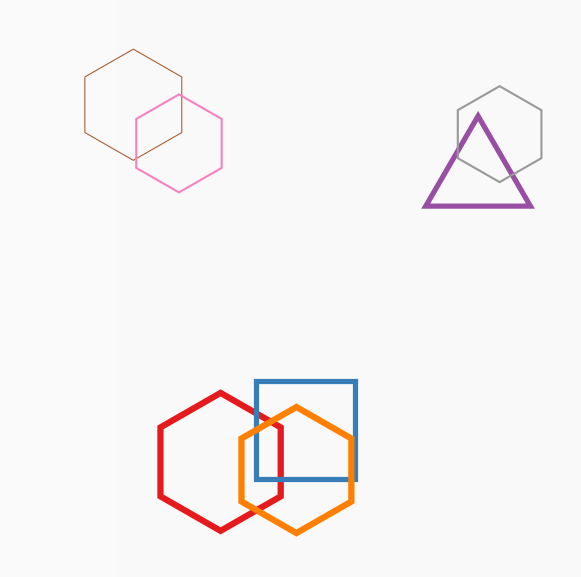[{"shape": "hexagon", "thickness": 3, "radius": 0.6, "center": [0.38, 0.199]}, {"shape": "square", "thickness": 2.5, "radius": 0.43, "center": [0.525, 0.255]}, {"shape": "triangle", "thickness": 2.5, "radius": 0.52, "center": [0.823, 0.694]}, {"shape": "hexagon", "thickness": 3, "radius": 0.55, "center": [0.51, 0.185]}, {"shape": "hexagon", "thickness": 0.5, "radius": 0.48, "center": [0.229, 0.818]}, {"shape": "hexagon", "thickness": 1, "radius": 0.42, "center": [0.308, 0.751]}, {"shape": "hexagon", "thickness": 1, "radius": 0.42, "center": [0.86, 0.767]}]